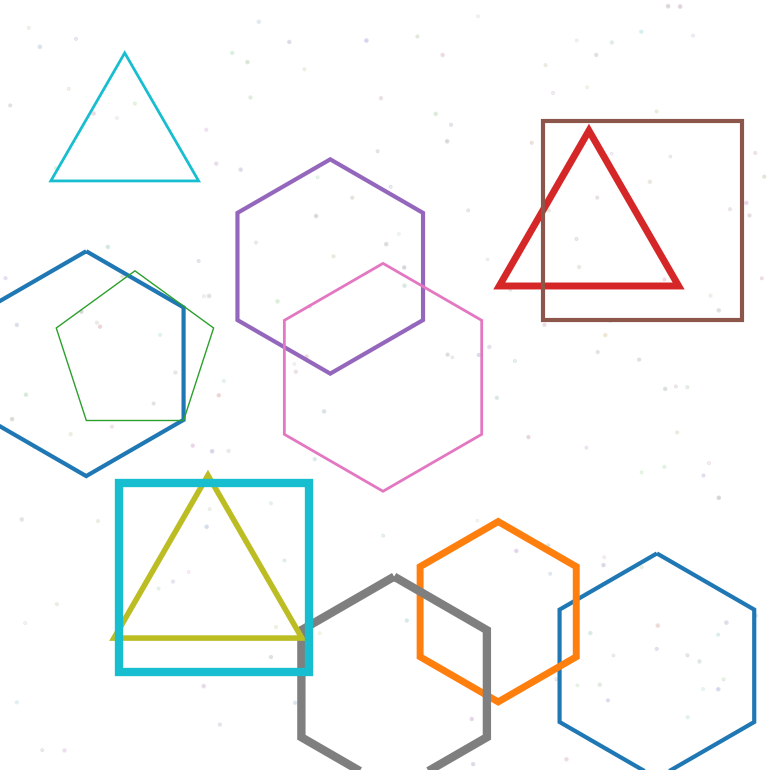[{"shape": "hexagon", "thickness": 1.5, "radius": 0.73, "center": [0.112, 0.528]}, {"shape": "hexagon", "thickness": 1.5, "radius": 0.73, "center": [0.853, 0.135]}, {"shape": "hexagon", "thickness": 2.5, "radius": 0.59, "center": [0.647, 0.206]}, {"shape": "pentagon", "thickness": 0.5, "radius": 0.54, "center": [0.175, 0.541]}, {"shape": "triangle", "thickness": 2.5, "radius": 0.67, "center": [0.765, 0.696]}, {"shape": "hexagon", "thickness": 1.5, "radius": 0.7, "center": [0.429, 0.654]}, {"shape": "square", "thickness": 1.5, "radius": 0.64, "center": [0.835, 0.714]}, {"shape": "hexagon", "thickness": 1, "radius": 0.74, "center": [0.497, 0.51]}, {"shape": "hexagon", "thickness": 3, "radius": 0.7, "center": [0.512, 0.112]}, {"shape": "triangle", "thickness": 2, "radius": 0.7, "center": [0.27, 0.242]}, {"shape": "triangle", "thickness": 1, "radius": 0.55, "center": [0.162, 0.82]}, {"shape": "square", "thickness": 3, "radius": 0.62, "center": [0.278, 0.25]}]